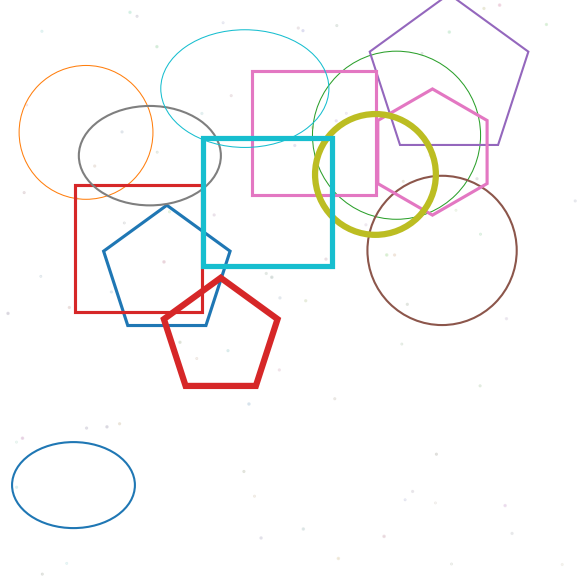[{"shape": "oval", "thickness": 1, "radius": 0.53, "center": [0.127, 0.159]}, {"shape": "pentagon", "thickness": 1.5, "radius": 0.58, "center": [0.289, 0.529]}, {"shape": "circle", "thickness": 0.5, "radius": 0.58, "center": [0.149, 0.77]}, {"shape": "circle", "thickness": 0.5, "radius": 0.73, "center": [0.687, 0.765]}, {"shape": "pentagon", "thickness": 3, "radius": 0.52, "center": [0.382, 0.415]}, {"shape": "square", "thickness": 1.5, "radius": 0.55, "center": [0.239, 0.568]}, {"shape": "pentagon", "thickness": 1, "radius": 0.72, "center": [0.778, 0.865]}, {"shape": "circle", "thickness": 1, "radius": 0.65, "center": [0.765, 0.566]}, {"shape": "hexagon", "thickness": 1.5, "radius": 0.55, "center": [0.749, 0.736]}, {"shape": "square", "thickness": 1.5, "radius": 0.54, "center": [0.544, 0.769]}, {"shape": "oval", "thickness": 1, "radius": 0.61, "center": [0.259, 0.73]}, {"shape": "circle", "thickness": 3, "radius": 0.52, "center": [0.65, 0.697]}, {"shape": "square", "thickness": 2.5, "radius": 0.56, "center": [0.464, 0.649]}, {"shape": "oval", "thickness": 0.5, "radius": 0.73, "center": [0.424, 0.846]}]